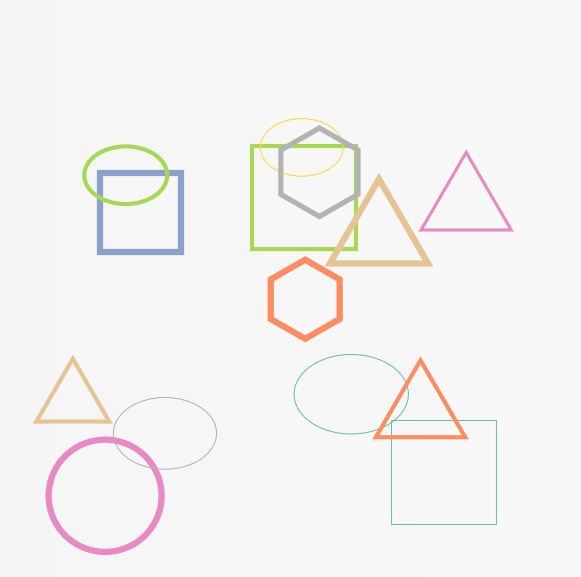[{"shape": "square", "thickness": 0.5, "radius": 0.45, "center": [0.763, 0.182]}, {"shape": "oval", "thickness": 0.5, "radius": 0.49, "center": [0.604, 0.316]}, {"shape": "hexagon", "thickness": 3, "radius": 0.34, "center": [0.525, 0.481]}, {"shape": "triangle", "thickness": 2, "radius": 0.44, "center": [0.723, 0.286]}, {"shape": "square", "thickness": 3, "radius": 0.35, "center": [0.242, 0.631]}, {"shape": "triangle", "thickness": 1.5, "radius": 0.45, "center": [0.802, 0.646]}, {"shape": "circle", "thickness": 3, "radius": 0.49, "center": [0.181, 0.141]}, {"shape": "oval", "thickness": 2, "radius": 0.36, "center": [0.216, 0.696]}, {"shape": "square", "thickness": 2, "radius": 0.45, "center": [0.522, 0.657]}, {"shape": "oval", "thickness": 0.5, "radius": 0.36, "center": [0.519, 0.744]}, {"shape": "triangle", "thickness": 3, "radius": 0.49, "center": [0.652, 0.592]}, {"shape": "triangle", "thickness": 2, "radius": 0.36, "center": [0.125, 0.305]}, {"shape": "hexagon", "thickness": 2.5, "radius": 0.38, "center": [0.55, 0.701]}, {"shape": "oval", "thickness": 0.5, "radius": 0.44, "center": [0.284, 0.249]}]